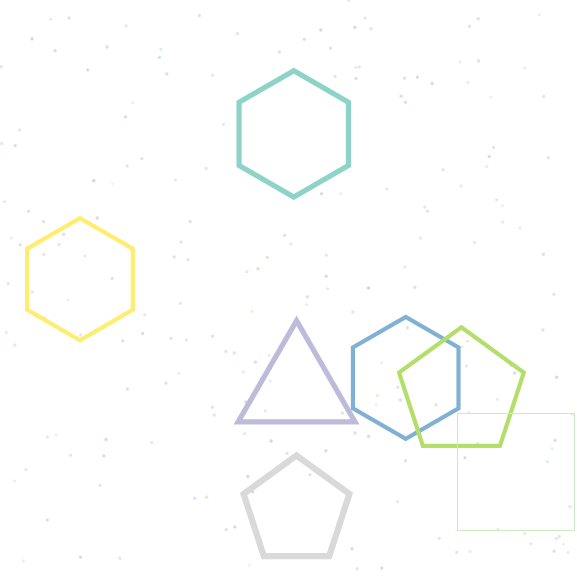[{"shape": "hexagon", "thickness": 2.5, "radius": 0.55, "center": [0.509, 0.767]}, {"shape": "triangle", "thickness": 2.5, "radius": 0.58, "center": [0.514, 0.327]}, {"shape": "hexagon", "thickness": 2, "radius": 0.53, "center": [0.703, 0.345]}, {"shape": "pentagon", "thickness": 2, "radius": 0.57, "center": [0.799, 0.319]}, {"shape": "pentagon", "thickness": 3, "radius": 0.48, "center": [0.513, 0.114]}, {"shape": "square", "thickness": 0.5, "radius": 0.51, "center": [0.893, 0.182]}, {"shape": "hexagon", "thickness": 2, "radius": 0.53, "center": [0.138, 0.516]}]